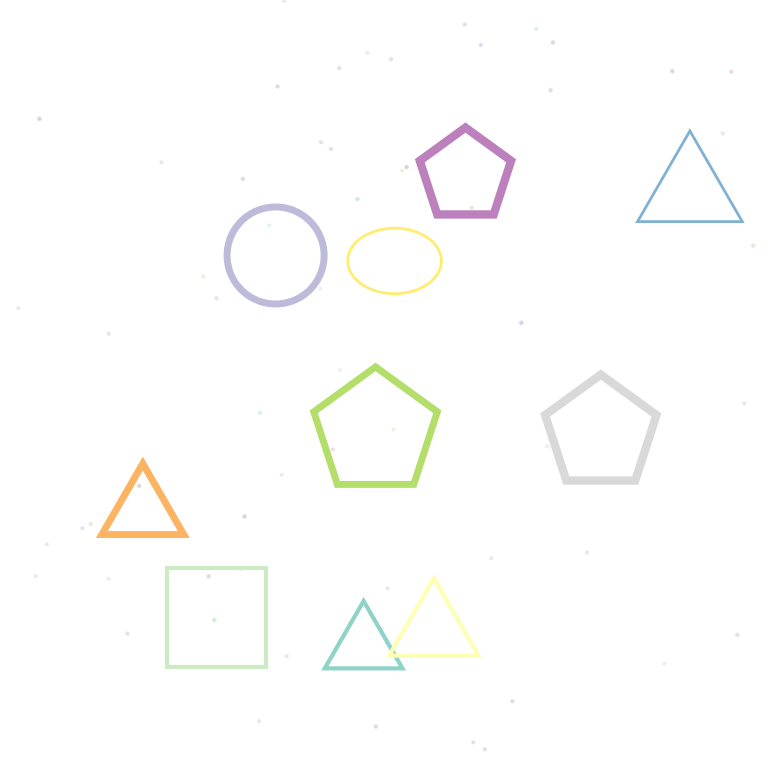[{"shape": "triangle", "thickness": 1.5, "radius": 0.29, "center": [0.472, 0.161]}, {"shape": "triangle", "thickness": 1.5, "radius": 0.33, "center": [0.563, 0.182]}, {"shape": "circle", "thickness": 2.5, "radius": 0.32, "center": [0.358, 0.668]}, {"shape": "triangle", "thickness": 1, "radius": 0.39, "center": [0.896, 0.751]}, {"shape": "triangle", "thickness": 2.5, "radius": 0.31, "center": [0.185, 0.337]}, {"shape": "pentagon", "thickness": 2.5, "radius": 0.42, "center": [0.488, 0.439]}, {"shape": "pentagon", "thickness": 3, "radius": 0.38, "center": [0.78, 0.437]}, {"shape": "pentagon", "thickness": 3, "radius": 0.31, "center": [0.604, 0.772]}, {"shape": "square", "thickness": 1.5, "radius": 0.32, "center": [0.281, 0.198]}, {"shape": "oval", "thickness": 1, "radius": 0.3, "center": [0.512, 0.661]}]